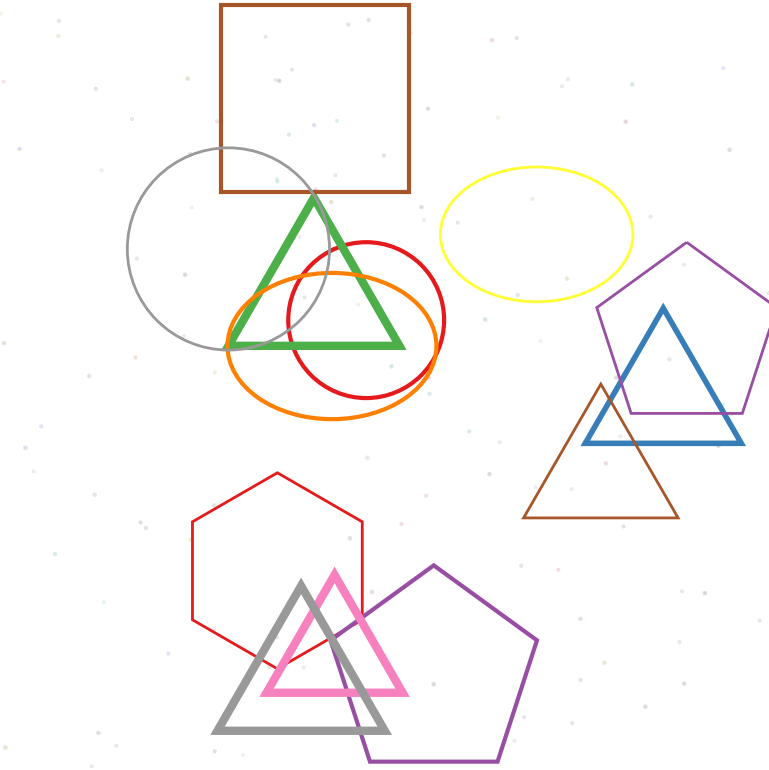[{"shape": "circle", "thickness": 1.5, "radius": 0.51, "center": [0.476, 0.584]}, {"shape": "hexagon", "thickness": 1, "radius": 0.64, "center": [0.36, 0.259]}, {"shape": "triangle", "thickness": 2, "radius": 0.59, "center": [0.861, 0.483]}, {"shape": "triangle", "thickness": 3, "radius": 0.64, "center": [0.408, 0.615]}, {"shape": "pentagon", "thickness": 1, "radius": 0.61, "center": [0.892, 0.562]}, {"shape": "pentagon", "thickness": 1.5, "radius": 0.7, "center": [0.563, 0.125]}, {"shape": "oval", "thickness": 1.5, "radius": 0.68, "center": [0.431, 0.551]}, {"shape": "oval", "thickness": 1, "radius": 0.63, "center": [0.697, 0.696]}, {"shape": "square", "thickness": 1.5, "radius": 0.61, "center": [0.409, 0.872]}, {"shape": "triangle", "thickness": 1, "radius": 0.58, "center": [0.78, 0.385]}, {"shape": "triangle", "thickness": 3, "radius": 0.51, "center": [0.435, 0.151]}, {"shape": "circle", "thickness": 1, "radius": 0.66, "center": [0.297, 0.677]}, {"shape": "triangle", "thickness": 3, "radius": 0.63, "center": [0.391, 0.114]}]